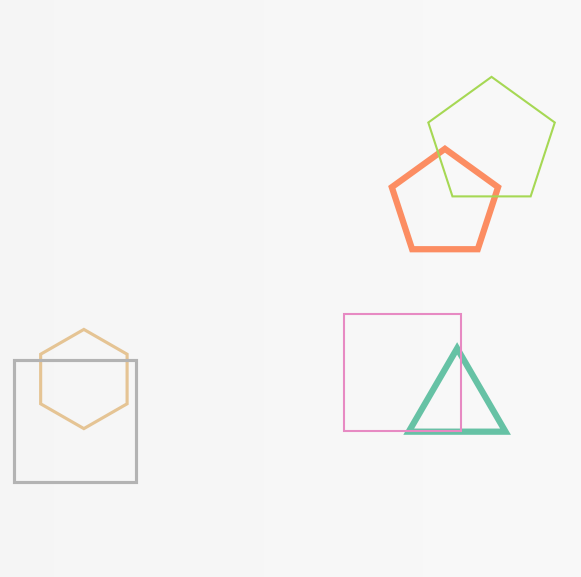[{"shape": "triangle", "thickness": 3, "radius": 0.48, "center": [0.786, 0.3]}, {"shape": "pentagon", "thickness": 3, "radius": 0.48, "center": [0.765, 0.645]}, {"shape": "square", "thickness": 1, "radius": 0.51, "center": [0.692, 0.354]}, {"shape": "pentagon", "thickness": 1, "radius": 0.57, "center": [0.846, 0.752]}, {"shape": "hexagon", "thickness": 1.5, "radius": 0.43, "center": [0.144, 0.343]}, {"shape": "square", "thickness": 1.5, "radius": 0.53, "center": [0.129, 0.27]}]